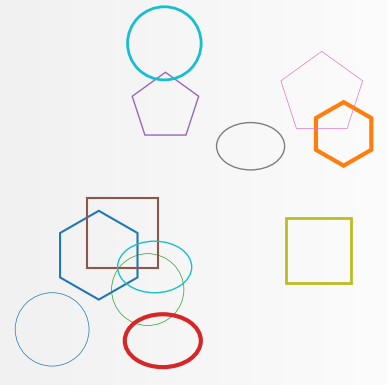[{"shape": "circle", "thickness": 0.5, "radius": 0.48, "center": [0.135, 0.144]}, {"shape": "hexagon", "thickness": 1.5, "radius": 0.58, "center": [0.255, 0.337]}, {"shape": "hexagon", "thickness": 3, "radius": 0.41, "center": [0.887, 0.652]}, {"shape": "circle", "thickness": 0.5, "radius": 0.47, "center": [0.381, 0.248]}, {"shape": "oval", "thickness": 3, "radius": 0.49, "center": [0.42, 0.115]}, {"shape": "pentagon", "thickness": 1, "radius": 0.45, "center": [0.427, 0.722]}, {"shape": "square", "thickness": 1.5, "radius": 0.46, "center": [0.317, 0.395]}, {"shape": "pentagon", "thickness": 0.5, "radius": 0.56, "center": [0.83, 0.756]}, {"shape": "oval", "thickness": 1, "radius": 0.44, "center": [0.647, 0.62]}, {"shape": "square", "thickness": 2, "radius": 0.42, "center": [0.821, 0.349]}, {"shape": "circle", "thickness": 2, "radius": 0.47, "center": [0.424, 0.887]}, {"shape": "oval", "thickness": 1, "radius": 0.48, "center": [0.399, 0.307]}]